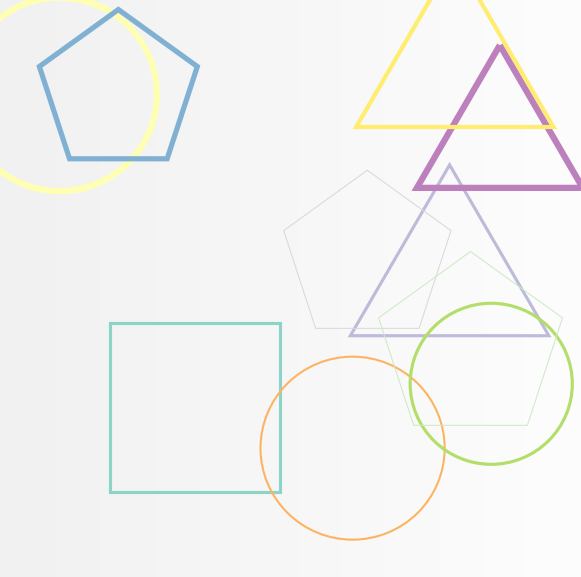[{"shape": "square", "thickness": 1.5, "radius": 0.73, "center": [0.335, 0.293]}, {"shape": "circle", "thickness": 3, "radius": 0.84, "center": [0.102, 0.836]}, {"shape": "triangle", "thickness": 1.5, "radius": 0.99, "center": [0.774, 0.516]}, {"shape": "pentagon", "thickness": 2.5, "radius": 0.71, "center": [0.204, 0.84]}, {"shape": "circle", "thickness": 1, "radius": 0.79, "center": [0.607, 0.223]}, {"shape": "circle", "thickness": 1.5, "radius": 0.7, "center": [0.845, 0.335]}, {"shape": "pentagon", "thickness": 0.5, "radius": 0.76, "center": [0.632, 0.553]}, {"shape": "triangle", "thickness": 3, "radius": 0.82, "center": [0.86, 0.756]}, {"shape": "pentagon", "thickness": 0.5, "radius": 0.83, "center": [0.81, 0.397]}, {"shape": "triangle", "thickness": 2, "radius": 0.98, "center": [0.782, 0.877]}]